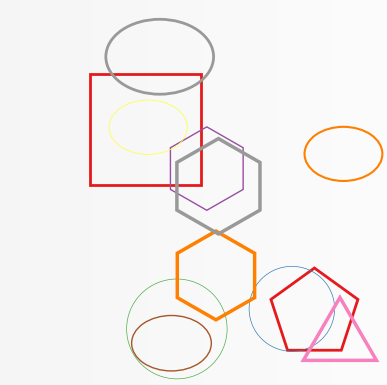[{"shape": "pentagon", "thickness": 2, "radius": 0.59, "center": [0.811, 0.186]}, {"shape": "square", "thickness": 2, "radius": 0.72, "center": [0.375, 0.664]}, {"shape": "circle", "thickness": 0.5, "radius": 0.55, "center": [0.753, 0.198]}, {"shape": "circle", "thickness": 0.5, "radius": 0.65, "center": [0.456, 0.146]}, {"shape": "hexagon", "thickness": 1, "radius": 0.54, "center": [0.534, 0.562]}, {"shape": "hexagon", "thickness": 2.5, "radius": 0.58, "center": [0.557, 0.285]}, {"shape": "oval", "thickness": 1.5, "radius": 0.5, "center": [0.886, 0.6]}, {"shape": "oval", "thickness": 0.5, "radius": 0.5, "center": [0.382, 0.67]}, {"shape": "oval", "thickness": 1, "radius": 0.51, "center": [0.443, 0.109]}, {"shape": "triangle", "thickness": 2.5, "radius": 0.54, "center": [0.877, 0.118]}, {"shape": "oval", "thickness": 2, "radius": 0.7, "center": [0.412, 0.853]}, {"shape": "hexagon", "thickness": 2.5, "radius": 0.62, "center": [0.564, 0.516]}]